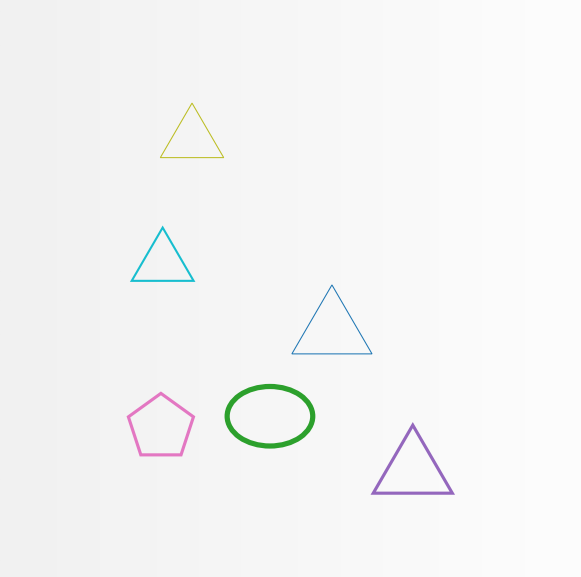[{"shape": "triangle", "thickness": 0.5, "radius": 0.4, "center": [0.571, 0.426]}, {"shape": "oval", "thickness": 2.5, "radius": 0.37, "center": [0.464, 0.278]}, {"shape": "triangle", "thickness": 1.5, "radius": 0.39, "center": [0.71, 0.184]}, {"shape": "pentagon", "thickness": 1.5, "radius": 0.29, "center": [0.277, 0.259]}, {"shape": "triangle", "thickness": 0.5, "radius": 0.31, "center": [0.33, 0.758]}, {"shape": "triangle", "thickness": 1, "radius": 0.31, "center": [0.28, 0.544]}]